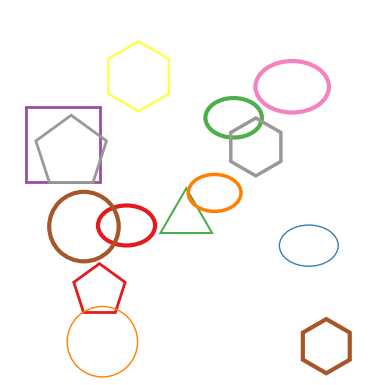[{"shape": "pentagon", "thickness": 2, "radius": 0.35, "center": [0.258, 0.245]}, {"shape": "oval", "thickness": 3, "radius": 0.37, "center": [0.329, 0.414]}, {"shape": "oval", "thickness": 1, "radius": 0.38, "center": [0.802, 0.362]}, {"shape": "triangle", "thickness": 1.5, "radius": 0.39, "center": [0.484, 0.433]}, {"shape": "oval", "thickness": 3, "radius": 0.37, "center": [0.607, 0.694]}, {"shape": "square", "thickness": 2, "radius": 0.48, "center": [0.163, 0.625]}, {"shape": "oval", "thickness": 2.5, "radius": 0.34, "center": [0.557, 0.499]}, {"shape": "circle", "thickness": 1, "radius": 0.46, "center": [0.266, 0.112]}, {"shape": "hexagon", "thickness": 1.5, "radius": 0.45, "center": [0.36, 0.802]}, {"shape": "hexagon", "thickness": 3, "radius": 0.35, "center": [0.848, 0.101]}, {"shape": "circle", "thickness": 3, "radius": 0.45, "center": [0.218, 0.411]}, {"shape": "oval", "thickness": 3, "radius": 0.48, "center": [0.759, 0.775]}, {"shape": "hexagon", "thickness": 2.5, "radius": 0.38, "center": [0.664, 0.618]}, {"shape": "pentagon", "thickness": 2, "radius": 0.48, "center": [0.185, 0.604]}]